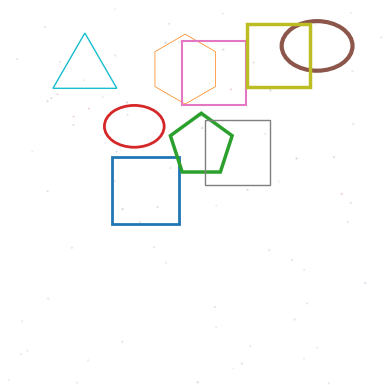[{"shape": "square", "thickness": 2, "radius": 0.43, "center": [0.377, 0.506]}, {"shape": "hexagon", "thickness": 0.5, "radius": 0.45, "center": [0.481, 0.82]}, {"shape": "pentagon", "thickness": 2.5, "radius": 0.42, "center": [0.523, 0.621]}, {"shape": "oval", "thickness": 2, "radius": 0.39, "center": [0.349, 0.672]}, {"shape": "oval", "thickness": 3, "radius": 0.46, "center": [0.824, 0.881]}, {"shape": "square", "thickness": 1.5, "radius": 0.42, "center": [0.557, 0.81]}, {"shape": "square", "thickness": 1, "radius": 0.42, "center": [0.617, 0.603]}, {"shape": "square", "thickness": 2.5, "radius": 0.41, "center": [0.723, 0.855]}, {"shape": "triangle", "thickness": 1, "radius": 0.48, "center": [0.22, 0.818]}]